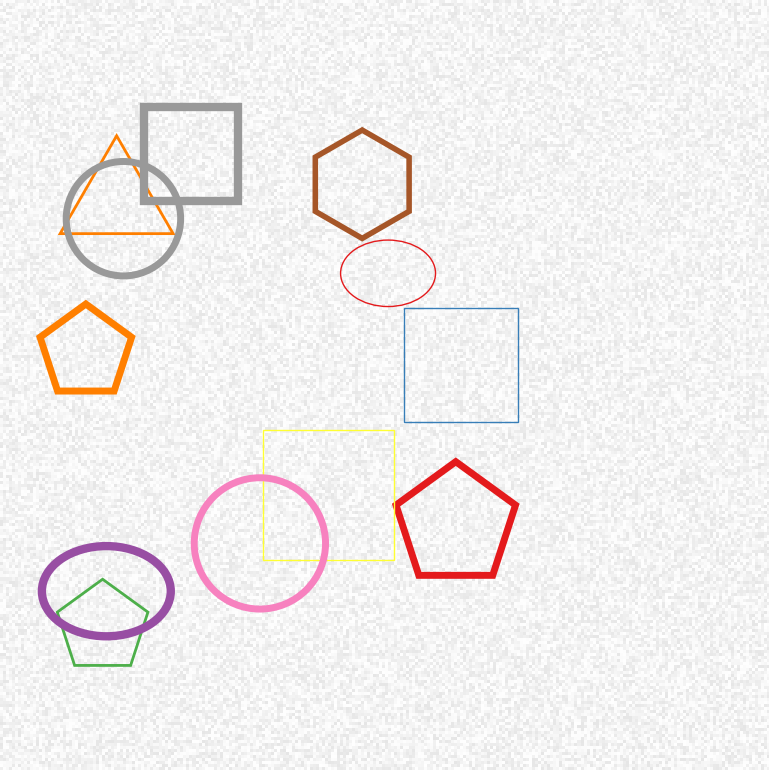[{"shape": "oval", "thickness": 0.5, "radius": 0.31, "center": [0.504, 0.645]}, {"shape": "pentagon", "thickness": 2.5, "radius": 0.41, "center": [0.592, 0.319]}, {"shape": "square", "thickness": 0.5, "radius": 0.37, "center": [0.598, 0.526]}, {"shape": "pentagon", "thickness": 1, "radius": 0.31, "center": [0.133, 0.186]}, {"shape": "oval", "thickness": 3, "radius": 0.42, "center": [0.138, 0.232]}, {"shape": "pentagon", "thickness": 2.5, "radius": 0.31, "center": [0.111, 0.543]}, {"shape": "triangle", "thickness": 1, "radius": 0.42, "center": [0.151, 0.739]}, {"shape": "square", "thickness": 0.5, "radius": 0.42, "center": [0.426, 0.357]}, {"shape": "hexagon", "thickness": 2, "radius": 0.35, "center": [0.47, 0.761]}, {"shape": "circle", "thickness": 2.5, "radius": 0.43, "center": [0.338, 0.294]}, {"shape": "circle", "thickness": 2.5, "radius": 0.37, "center": [0.16, 0.716]}, {"shape": "square", "thickness": 3, "radius": 0.3, "center": [0.248, 0.8]}]